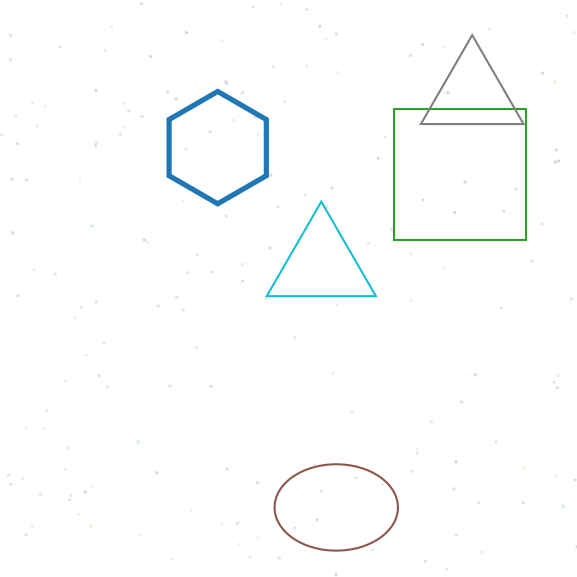[{"shape": "hexagon", "thickness": 2.5, "radius": 0.49, "center": [0.377, 0.744]}, {"shape": "square", "thickness": 1, "radius": 0.57, "center": [0.796, 0.697]}, {"shape": "oval", "thickness": 1, "radius": 0.53, "center": [0.582, 0.12]}, {"shape": "triangle", "thickness": 1, "radius": 0.51, "center": [0.818, 0.836]}, {"shape": "triangle", "thickness": 1, "radius": 0.55, "center": [0.556, 0.541]}]